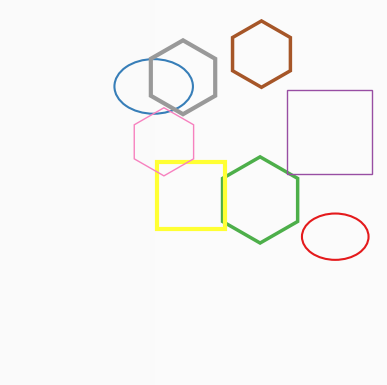[{"shape": "oval", "thickness": 1.5, "radius": 0.43, "center": [0.865, 0.385]}, {"shape": "oval", "thickness": 1.5, "radius": 0.51, "center": [0.397, 0.776]}, {"shape": "hexagon", "thickness": 2.5, "radius": 0.56, "center": [0.671, 0.481]}, {"shape": "square", "thickness": 1, "radius": 0.54, "center": [0.85, 0.657]}, {"shape": "square", "thickness": 3, "radius": 0.44, "center": [0.493, 0.493]}, {"shape": "hexagon", "thickness": 2.5, "radius": 0.43, "center": [0.675, 0.859]}, {"shape": "hexagon", "thickness": 1, "radius": 0.44, "center": [0.423, 0.632]}, {"shape": "hexagon", "thickness": 3, "radius": 0.48, "center": [0.472, 0.799]}]